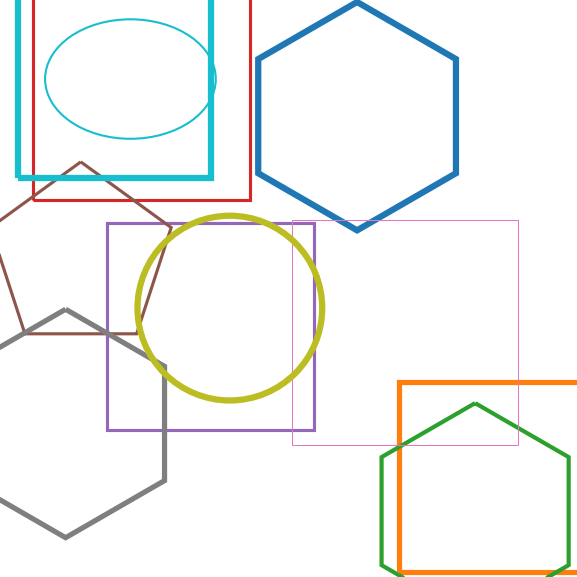[{"shape": "hexagon", "thickness": 3, "radius": 0.99, "center": [0.618, 0.798]}, {"shape": "square", "thickness": 2.5, "radius": 0.82, "center": [0.856, 0.173]}, {"shape": "hexagon", "thickness": 2, "radius": 0.94, "center": [0.823, 0.114]}, {"shape": "square", "thickness": 1.5, "radius": 0.94, "center": [0.245, 0.841]}, {"shape": "square", "thickness": 1.5, "radius": 0.9, "center": [0.365, 0.434]}, {"shape": "pentagon", "thickness": 1.5, "radius": 0.82, "center": [0.14, 0.554]}, {"shape": "square", "thickness": 0.5, "radius": 0.98, "center": [0.701, 0.423]}, {"shape": "hexagon", "thickness": 2.5, "radius": 0.99, "center": [0.114, 0.266]}, {"shape": "circle", "thickness": 3, "radius": 0.8, "center": [0.398, 0.466]}, {"shape": "square", "thickness": 3, "radius": 0.83, "center": [0.198, 0.858]}, {"shape": "oval", "thickness": 1, "radius": 0.74, "center": [0.226, 0.862]}]